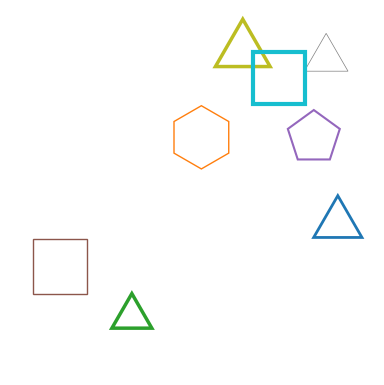[{"shape": "triangle", "thickness": 2, "radius": 0.36, "center": [0.877, 0.419]}, {"shape": "hexagon", "thickness": 1, "radius": 0.41, "center": [0.523, 0.643]}, {"shape": "triangle", "thickness": 2.5, "radius": 0.3, "center": [0.342, 0.178]}, {"shape": "pentagon", "thickness": 1.5, "radius": 0.35, "center": [0.815, 0.643]}, {"shape": "square", "thickness": 1, "radius": 0.35, "center": [0.156, 0.308]}, {"shape": "triangle", "thickness": 0.5, "radius": 0.33, "center": [0.847, 0.848]}, {"shape": "triangle", "thickness": 2.5, "radius": 0.41, "center": [0.631, 0.868]}, {"shape": "square", "thickness": 3, "radius": 0.34, "center": [0.725, 0.797]}]